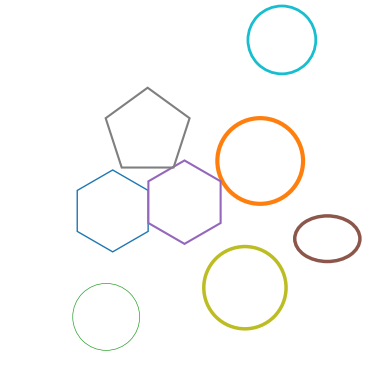[{"shape": "hexagon", "thickness": 1, "radius": 0.53, "center": [0.293, 0.452]}, {"shape": "circle", "thickness": 3, "radius": 0.56, "center": [0.676, 0.582]}, {"shape": "circle", "thickness": 0.5, "radius": 0.43, "center": [0.276, 0.177]}, {"shape": "hexagon", "thickness": 1.5, "radius": 0.54, "center": [0.479, 0.475]}, {"shape": "oval", "thickness": 2.5, "radius": 0.42, "center": [0.85, 0.38]}, {"shape": "pentagon", "thickness": 1.5, "radius": 0.57, "center": [0.383, 0.658]}, {"shape": "circle", "thickness": 2.5, "radius": 0.53, "center": [0.636, 0.253]}, {"shape": "circle", "thickness": 2, "radius": 0.44, "center": [0.732, 0.896]}]